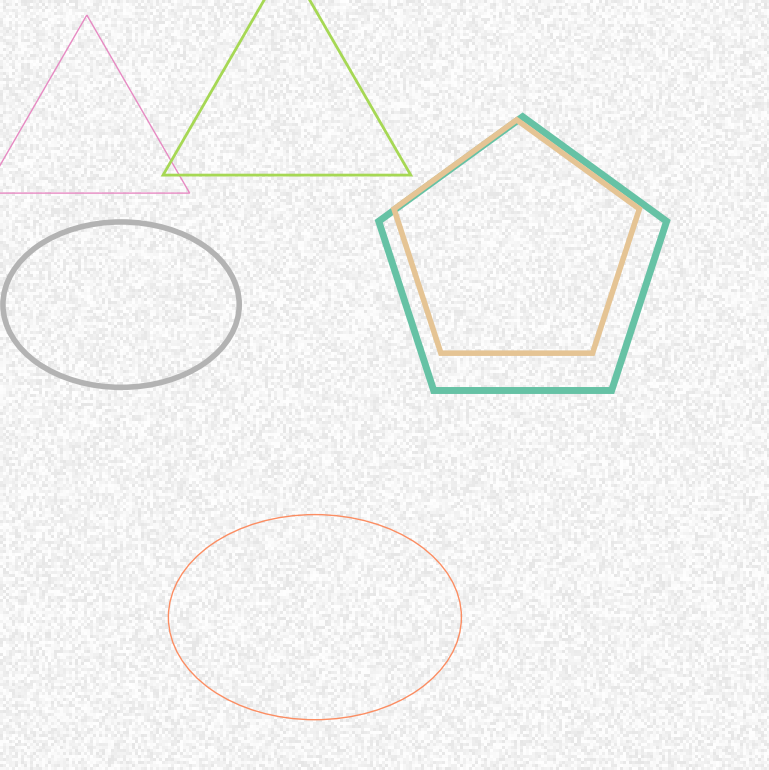[{"shape": "pentagon", "thickness": 2.5, "radius": 0.98, "center": [0.679, 0.652]}, {"shape": "oval", "thickness": 0.5, "radius": 0.95, "center": [0.409, 0.198]}, {"shape": "triangle", "thickness": 0.5, "radius": 0.77, "center": [0.113, 0.826]}, {"shape": "triangle", "thickness": 1, "radius": 0.93, "center": [0.373, 0.865]}, {"shape": "pentagon", "thickness": 2, "radius": 0.84, "center": [0.671, 0.677]}, {"shape": "oval", "thickness": 2, "radius": 0.77, "center": [0.157, 0.604]}]